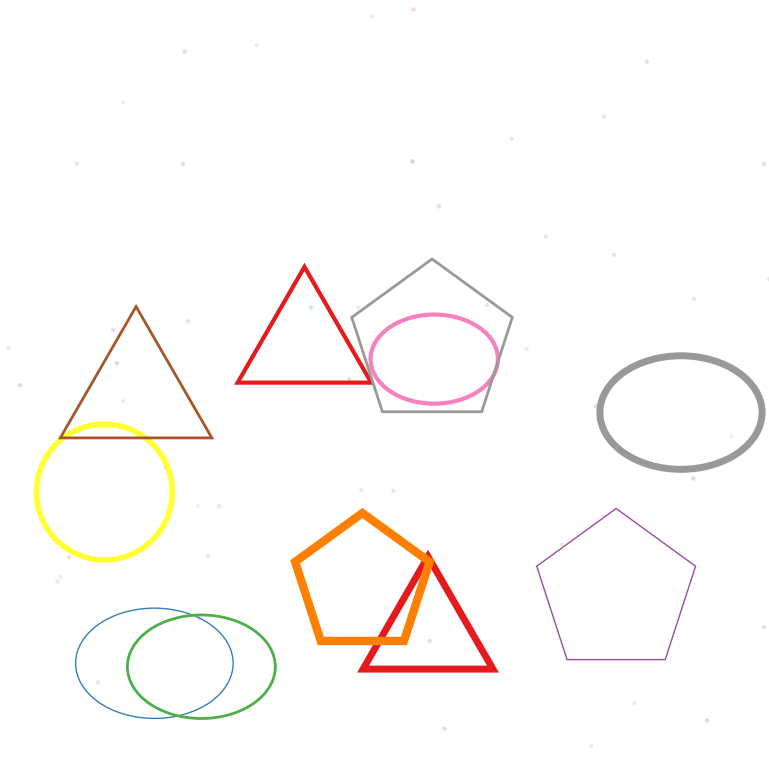[{"shape": "triangle", "thickness": 1.5, "radius": 0.5, "center": [0.395, 0.553]}, {"shape": "triangle", "thickness": 2.5, "radius": 0.49, "center": [0.556, 0.18]}, {"shape": "oval", "thickness": 0.5, "radius": 0.51, "center": [0.2, 0.139]}, {"shape": "oval", "thickness": 1, "radius": 0.48, "center": [0.262, 0.134]}, {"shape": "pentagon", "thickness": 0.5, "radius": 0.54, "center": [0.8, 0.231]}, {"shape": "pentagon", "thickness": 3, "radius": 0.46, "center": [0.471, 0.242]}, {"shape": "circle", "thickness": 2, "radius": 0.44, "center": [0.136, 0.361]}, {"shape": "triangle", "thickness": 1, "radius": 0.57, "center": [0.177, 0.488]}, {"shape": "oval", "thickness": 1.5, "radius": 0.41, "center": [0.564, 0.534]}, {"shape": "oval", "thickness": 2.5, "radius": 0.53, "center": [0.884, 0.464]}, {"shape": "pentagon", "thickness": 1, "radius": 0.55, "center": [0.561, 0.554]}]